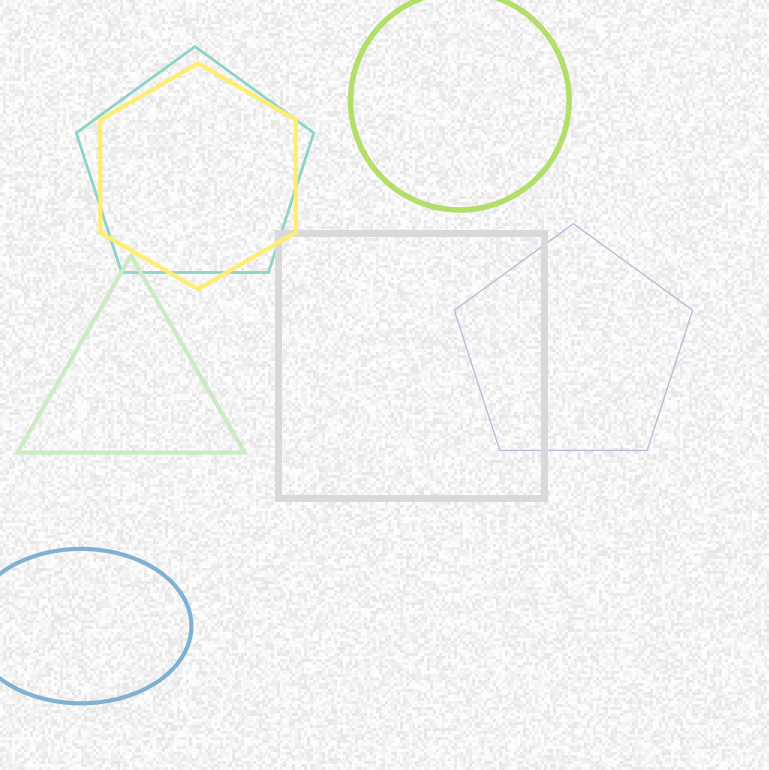[{"shape": "pentagon", "thickness": 1, "radius": 0.81, "center": [0.253, 0.777]}, {"shape": "pentagon", "thickness": 0.5, "radius": 0.81, "center": [0.745, 0.547]}, {"shape": "oval", "thickness": 1.5, "radius": 0.72, "center": [0.105, 0.187]}, {"shape": "circle", "thickness": 2, "radius": 0.71, "center": [0.597, 0.869]}, {"shape": "square", "thickness": 2.5, "radius": 0.86, "center": [0.534, 0.525]}, {"shape": "triangle", "thickness": 1.5, "radius": 0.85, "center": [0.17, 0.497]}, {"shape": "hexagon", "thickness": 1.5, "radius": 0.73, "center": [0.257, 0.771]}]